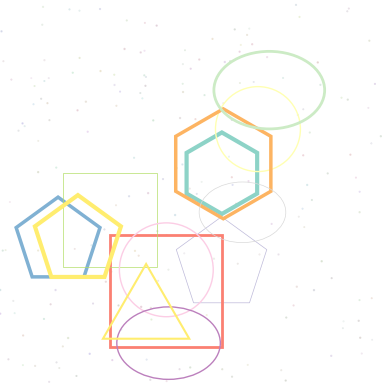[{"shape": "hexagon", "thickness": 3, "radius": 0.53, "center": [0.576, 0.55]}, {"shape": "circle", "thickness": 1, "radius": 0.55, "center": [0.67, 0.665]}, {"shape": "pentagon", "thickness": 0.5, "radius": 0.62, "center": [0.575, 0.313]}, {"shape": "square", "thickness": 2, "radius": 0.72, "center": [0.432, 0.244]}, {"shape": "pentagon", "thickness": 2.5, "radius": 0.57, "center": [0.151, 0.373]}, {"shape": "hexagon", "thickness": 2.5, "radius": 0.71, "center": [0.58, 0.575]}, {"shape": "square", "thickness": 0.5, "radius": 0.61, "center": [0.286, 0.429]}, {"shape": "circle", "thickness": 1, "radius": 0.61, "center": [0.432, 0.299]}, {"shape": "oval", "thickness": 0.5, "radius": 0.56, "center": [0.63, 0.449]}, {"shape": "oval", "thickness": 1, "radius": 0.67, "center": [0.438, 0.109]}, {"shape": "oval", "thickness": 2, "radius": 0.72, "center": [0.699, 0.766]}, {"shape": "pentagon", "thickness": 3, "radius": 0.59, "center": [0.202, 0.376]}, {"shape": "triangle", "thickness": 1.5, "radius": 0.65, "center": [0.38, 0.185]}]